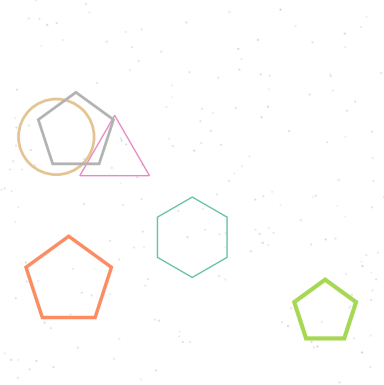[{"shape": "hexagon", "thickness": 1, "radius": 0.52, "center": [0.499, 0.384]}, {"shape": "pentagon", "thickness": 2.5, "radius": 0.58, "center": [0.178, 0.27]}, {"shape": "triangle", "thickness": 1, "radius": 0.52, "center": [0.298, 0.596]}, {"shape": "pentagon", "thickness": 3, "radius": 0.42, "center": [0.845, 0.189]}, {"shape": "circle", "thickness": 2, "radius": 0.49, "center": [0.146, 0.645]}, {"shape": "pentagon", "thickness": 2, "radius": 0.51, "center": [0.197, 0.658]}]